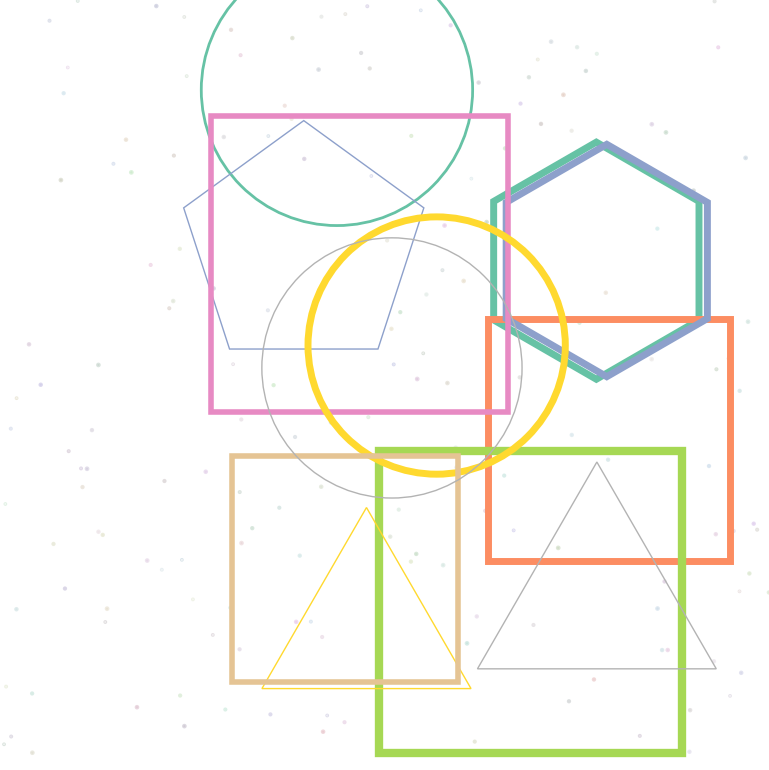[{"shape": "circle", "thickness": 1, "radius": 0.88, "center": [0.438, 0.883]}, {"shape": "hexagon", "thickness": 2.5, "radius": 0.77, "center": [0.774, 0.661]}, {"shape": "square", "thickness": 2.5, "radius": 0.78, "center": [0.791, 0.429]}, {"shape": "pentagon", "thickness": 0.5, "radius": 0.82, "center": [0.394, 0.679]}, {"shape": "hexagon", "thickness": 2.5, "radius": 0.75, "center": [0.788, 0.662]}, {"shape": "square", "thickness": 2, "radius": 0.96, "center": [0.467, 0.657]}, {"shape": "square", "thickness": 3, "radius": 0.98, "center": [0.689, 0.218]}, {"shape": "circle", "thickness": 2.5, "radius": 0.84, "center": [0.567, 0.551]}, {"shape": "triangle", "thickness": 0.5, "radius": 0.78, "center": [0.476, 0.184]}, {"shape": "square", "thickness": 2, "radius": 0.73, "center": [0.449, 0.261]}, {"shape": "circle", "thickness": 0.5, "radius": 0.84, "center": [0.509, 0.522]}, {"shape": "triangle", "thickness": 0.5, "radius": 0.9, "center": [0.775, 0.221]}]